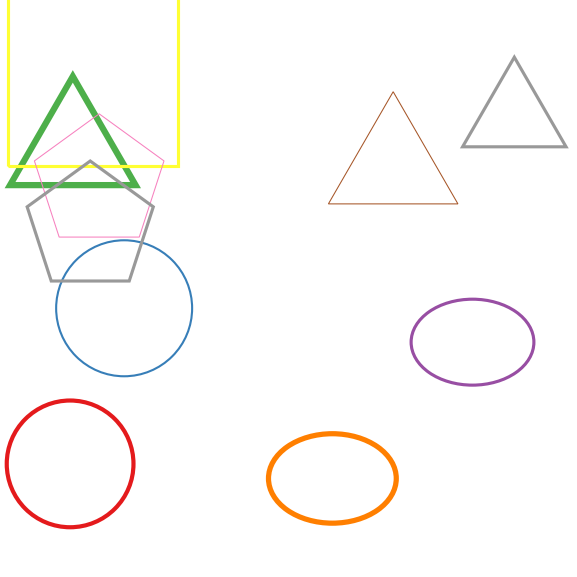[{"shape": "circle", "thickness": 2, "radius": 0.55, "center": [0.121, 0.196]}, {"shape": "circle", "thickness": 1, "radius": 0.59, "center": [0.215, 0.465]}, {"shape": "triangle", "thickness": 3, "radius": 0.63, "center": [0.126, 0.741]}, {"shape": "oval", "thickness": 1.5, "radius": 0.53, "center": [0.818, 0.407]}, {"shape": "oval", "thickness": 2.5, "radius": 0.55, "center": [0.576, 0.171]}, {"shape": "square", "thickness": 1.5, "radius": 0.74, "center": [0.161, 0.859]}, {"shape": "triangle", "thickness": 0.5, "radius": 0.65, "center": [0.681, 0.711]}, {"shape": "pentagon", "thickness": 0.5, "radius": 0.59, "center": [0.172, 0.684]}, {"shape": "triangle", "thickness": 1.5, "radius": 0.52, "center": [0.891, 0.797]}, {"shape": "pentagon", "thickness": 1.5, "radius": 0.57, "center": [0.156, 0.605]}]